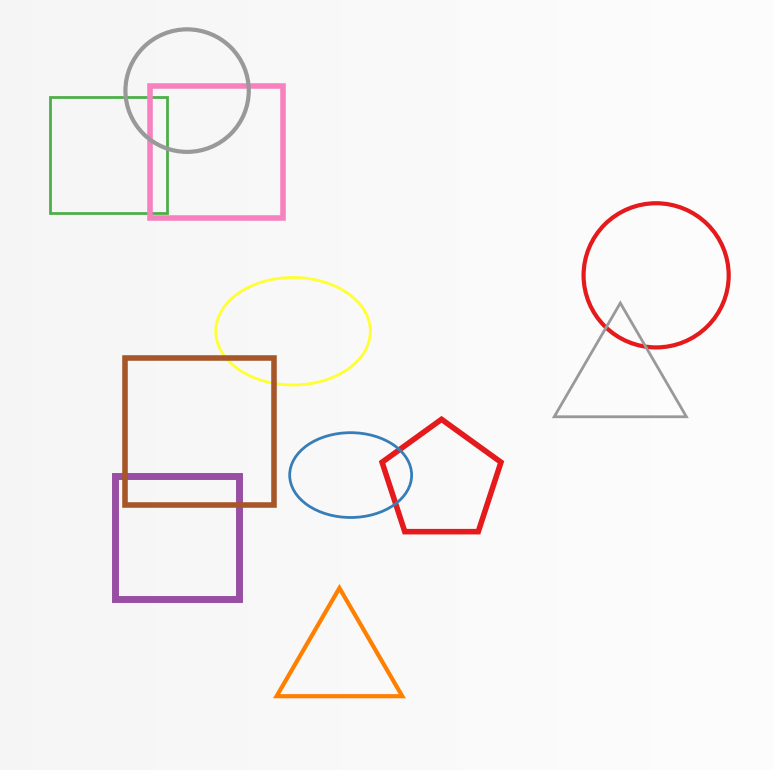[{"shape": "circle", "thickness": 1.5, "radius": 0.47, "center": [0.847, 0.642]}, {"shape": "pentagon", "thickness": 2, "radius": 0.4, "center": [0.57, 0.375]}, {"shape": "oval", "thickness": 1, "radius": 0.39, "center": [0.452, 0.383]}, {"shape": "square", "thickness": 1, "radius": 0.38, "center": [0.14, 0.799]}, {"shape": "square", "thickness": 2.5, "radius": 0.4, "center": [0.228, 0.302]}, {"shape": "triangle", "thickness": 1.5, "radius": 0.47, "center": [0.438, 0.143]}, {"shape": "oval", "thickness": 1, "radius": 0.5, "center": [0.378, 0.57]}, {"shape": "square", "thickness": 2, "radius": 0.48, "center": [0.257, 0.439]}, {"shape": "square", "thickness": 2, "radius": 0.43, "center": [0.28, 0.803]}, {"shape": "circle", "thickness": 1.5, "radius": 0.4, "center": [0.241, 0.882]}, {"shape": "triangle", "thickness": 1, "radius": 0.49, "center": [0.8, 0.508]}]